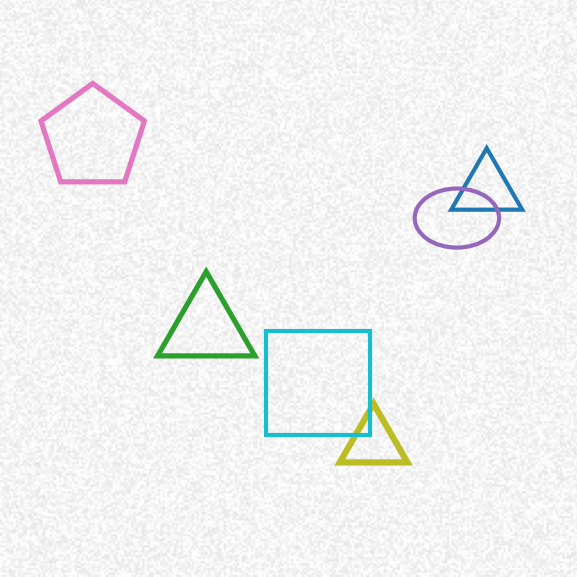[{"shape": "triangle", "thickness": 2, "radius": 0.35, "center": [0.843, 0.672]}, {"shape": "triangle", "thickness": 2.5, "radius": 0.49, "center": [0.357, 0.432]}, {"shape": "oval", "thickness": 2, "radius": 0.37, "center": [0.791, 0.622]}, {"shape": "pentagon", "thickness": 2.5, "radius": 0.47, "center": [0.161, 0.76]}, {"shape": "triangle", "thickness": 3, "radius": 0.34, "center": [0.647, 0.232]}, {"shape": "square", "thickness": 2, "radius": 0.45, "center": [0.551, 0.336]}]